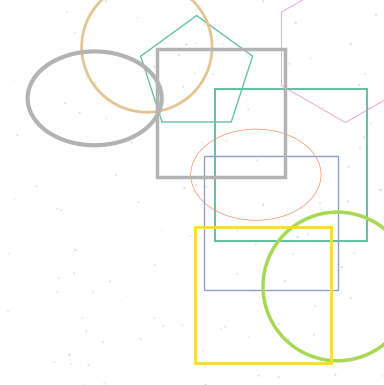[{"shape": "square", "thickness": 1.5, "radius": 0.99, "center": [0.757, 0.57]}, {"shape": "pentagon", "thickness": 1, "radius": 0.76, "center": [0.511, 0.807]}, {"shape": "oval", "thickness": 0.5, "radius": 0.85, "center": [0.665, 0.546]}, {"shape": "square", "thickness": 1, "radius": 0.87, "center": [0.705, 0.421]}, {"shape": "hexagon", "thickness": 0.5, "radius": 0.96, "center": [0.897, 0.873]}, {"shape": "circle", "thickness": 2.5, "radius": 0.97, "center": [0.876, 0.256]}, {"shape": "square", "thickness": 2, "radius": 0.88, "center": [0.683, 0.235]}, {"shape": "circle", "thickness": 2, "radius": 0.85, "center": [0.381, 0.878]}, {"shape": "oval", "thickness": 3, "radius": 0.87, "center": [0.246, 0.745]}, {"shape": "square", "thickness": 2.5, "radius": 0.83, "center": [0.574, 0.707]}]